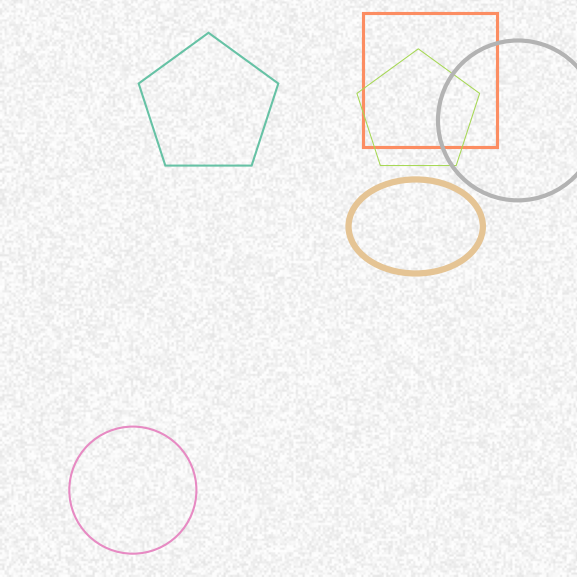[{"shape": "pentagon", "thickness": 1, "radius": 0.64, "center": [0.361, 0.815]}, {"shape": "square", "thickness": 1.5, "radius": 0.58, "center": [0.745, 0.86]}, {"shape": "circle", "thickness": 1, "radius": 0.55, "center": [0.23, 0.15]}, {"shape": "pentagon", "thickness": 0.5, "radius": 0.56, "center": [0.724, 0.803]}, {"shape": "oval", "thickness": 3, "radius": 0.58, "center": [0.72, 0.607]}, {"shape": "circle", "thickness": 2, "radius": 0.69, "center": [0.897, 0.791]}]